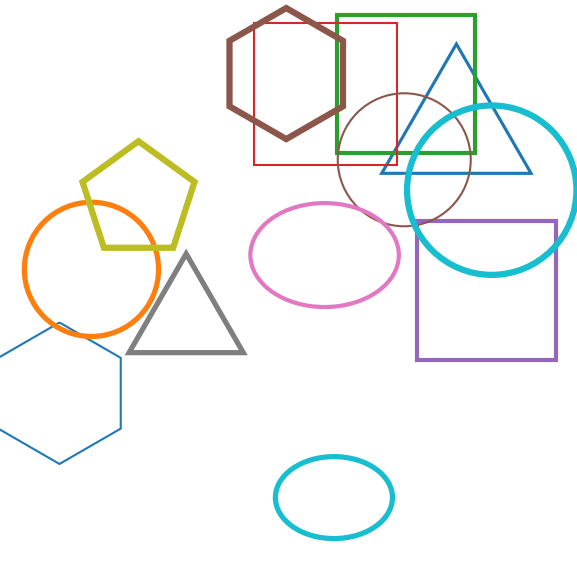[{"shape": "triangle", "thickness": 1.5, "radius": 0.75, "center": [0.79, 0.774]}, {"shape": "hexagon", "thickness": 1, "radius": 0.61, "center": [0.103, 0.318]}, {"shape": "circle", "thickness": 2.5, "radius": 0.58, "center": [0.158, 0.533]}, {"shape": "square", "thickness": 2, "radius": 0.6, "center": [0.703, 0.853]}, {"shape": "square", "thickness": 1, "radius": 0.62, "center": [0.564, 0.836]}, {"shape": "square", "thickness": 2, "radius": 0.6, "center": [0.843, 0.497]}, {"shape": "circle", "thickness": 1, "radius": 0.58, "center": [0.7, 0.722]}, {"shape": "hexagon", "thickness": 3, "radius": 0.57, "center": [0.496, 0.872]}, {"shape": "oval", "thickness": 2, "radius": 0.64, "center": [0.562, 0.557]}, {"shape": "triangle", "thickness": 2.5, "radius": 0.57, "center": [0.322, 0.446]}, {"shape": "pentagon", "thickness": 3, "radius": 0.51, "center": [0.24, 0.653]}, {"shape": "oval", "thickness": 2.5, "radius": 0.51, "center": [0.578, 0.138]}, {"shape": "circle", "thickness": 3, "radius": 0.73, "center": [0.852, 0.67]}]